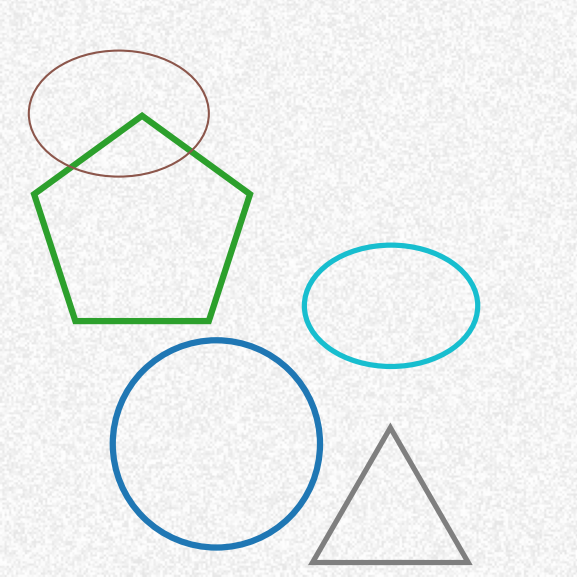[{"shape": "circle", "thickness": 3, "radius": 0.9, "center": [0.375, 0.23]}, {"shape": "pentagon", "thickness": 3, "radius": 0.98, "center": [0.246, 0.602]}, {"shape": "oval", "thickness": 1, "radius": 0.78, "center": [0.206, 0.802]}, {"shape": "triangle", "thickness": 2.5, "radius": 0.78, "center": [0.676, 0.103]}, {"shape": "oval", "thickness": 2.5, "radius": 0.75, "center": [0.677, 0.47]}]